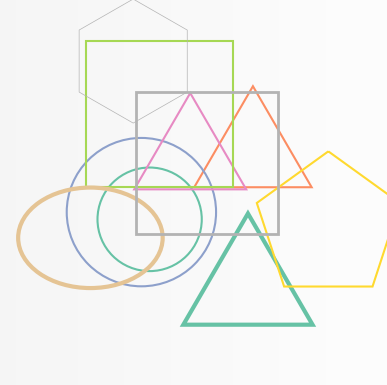[{"shape": "circle", "thickness": 1.5, "radius": 0.67, "center": [0.386, 0.43]}, {"shape": "triangle", "thickness": 3, "radius": 0.96, "center": [0.64, 0.253]}, {"shape": "triangle", "thickness": 1.5, "radius": 0.87, "center": [0.653, 0.601]}, {"shape": "circle", "thickness": 1.5, "radius": 0.96, "center": [0.365, 0.449]}, {"shape": "triangle", "thickness": 1.5, "radius": 0.83, "center": [0.491, 0.592]}, {"shape": "square", "thickness": 1.5, "radius": 0.95, "center": [0.411, 0.705]}, {"shape": "pentagon", "thickness": 1.5, "radius": 0.97, "center": [0.847, 0.413]}, {"shape": "oval", "thickness": 3, "radius": 0.93, "center": [0.233, 0.382]}, {"shape": "hexagon", "thickness": 0.5, "radius": 0.81, "center": [0.344, 0.841]}, {"shape": "square", "thickness": 2, "radius": 0.92, "center": [0.535, 0.576]}]